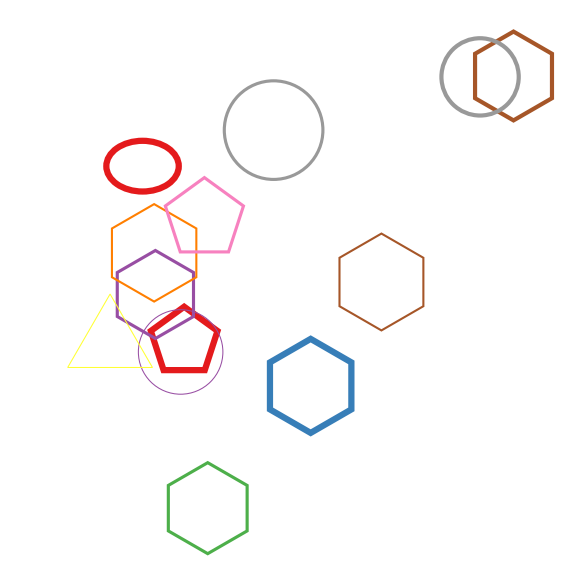[{"shape": "oval", "thickness": 3, "radius": 0.31, "center": [0.247, 0.711]}, {"shape": "pentagon", "thickness": 3, "radius": 0.3, "center": [0.319, 0.407]}, {"shape": "hexagon", "thickness": 3, "radius": 0.41, "center": [0.538, 0.331]}, {"shape": "hexagon", "thickness": 1.5, "radius": 0.39, "center": [0.36, 0.119]}, {"shape": "circle", "thickness": 0.5, "radius": 0.37, "center": [0.313, 0.39]}, {"shape": "hexagon", "thickness": 1.5, "radius": 0.38, "center": [0.269, 0.489]}, {"shape": "hexagon", "thickness": 1, "radius": 0.42, "center": [0.267, 0.561]}, {"shape": "triangle", "thickness": 0.5, "radius": 0.42, "center": [0.191, 0.405]}, {"shape": "hexagon", "thickness": 2, "radius": 0.38, "center": [0.889, 0.868]}, {"shape": "hexagon", "thickness": 1, "radius": 0.42, "center": [0.66, 0.511]}, {"shape": "pentagon", "thickness": 1.5, "radius": 0.36, "center": [0.354, 0.62]}, {"shape": "circle", "thickness": 1.5, "radius": 0.43, "center": [0.474, 0.774]}, {"shape": "circle", "thickness": 2, "radius": 0.33, "center": [0.831, 0.866]}]